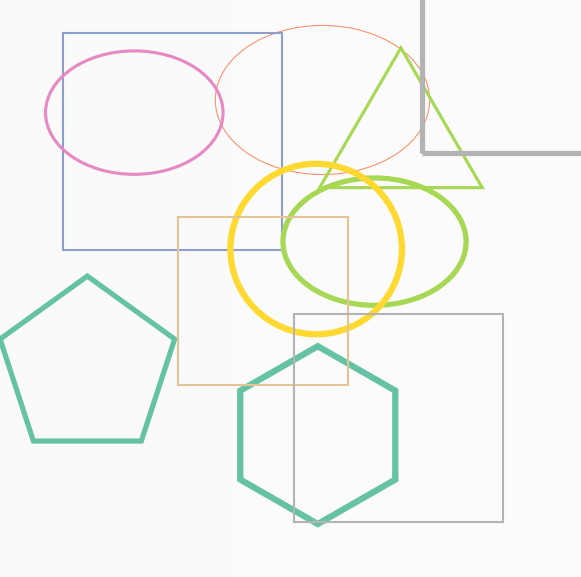[{"shape": "hexagon", "thickness": 3, "radius": 0.77, "center": [0.547, 0.246]}, {"shape": "pentagon", "thickness": 2.5, "radius": 0.79, "center": [0.15, 0.363]}, {"shape": "oval", "thickness": 0.5, "radius": 0.92, "center": [0.555, 0.826]}, {"shape": "square", "thickness": 1, "radius": 0.94, "center": [0.297, 0.754]}, {"shape": "oval", "thickness": 1.5, "radius": 0.76, "center": [0.231, 0.804]}, {"shape": "triangle", "thickness": 1.5, "radius": 0.81, "center": [0.69, 0.755]}, {"shape": "oval", "thickness": 2.5, "radius": 0.79, "center": [0.644, 0.581]}, {"shape": "circle", "thickness": 3, "radius": 0.74, "center": [0.544, 0.568]}, {"shape": "square", "thickness": 1, "radius": 0.73, "center": [0.452, 0.478]}, {"shape": "square", "thickness": 1, "radius": 0.9, "center": [0.686, 0.275]}, {"shape": "square", "thickness": 2.5, "radius": 0.72, "center": [0.869, 0.877]}]